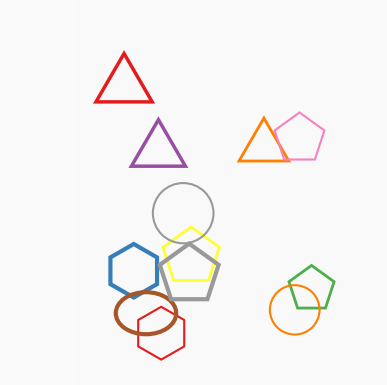[{"shape": "triangle", "thickness": 2.5, "radius": 0.42, "center": [0.32, 0.777]}, {"shape": "hexagon", "thickness": 1.5, "radius": 0.34, "center": [0.416, 0.135]}, {"shape": "hexagon", "thickness": 3, "radius": 0.35, "center": [0.345, 0.297]}, {"shape": "pentagon", "thickness": 2, "radius": 0.31, "center": [0.804, 0.249]}, {"shape": "triangle", "thickness": 2.5, "radius": 0.4, "center": [0.409, 0.609]}, {"shape": "triangle", "thickness": 2, "radius": 0.37, "center": [0.681, 0.619]}, {"shape": "circle", "thickness": 1.5, "radius": 0.32, "center": [0.761, 0.195]}, {"shape": "pentagon", "thickness": 2, "radius": 0.38, "center": [0.493, 0.334]}, {"shape": "oval", "thickness": 3, "radius": 0.39, "center": [0.377, 0.186]}, {"shape": "pentagon", "thickness": 1.5, "radius": 0.34, "center": [0.773, 0.64]}, {"shape": "circle", "thickness": 1.5, "radius": 0.39, "center": [0.473, 0.446]}, {"shape": "pentagon", "thickness": 3, "radius": 0.4, "center": [0.488, 0.287]}]